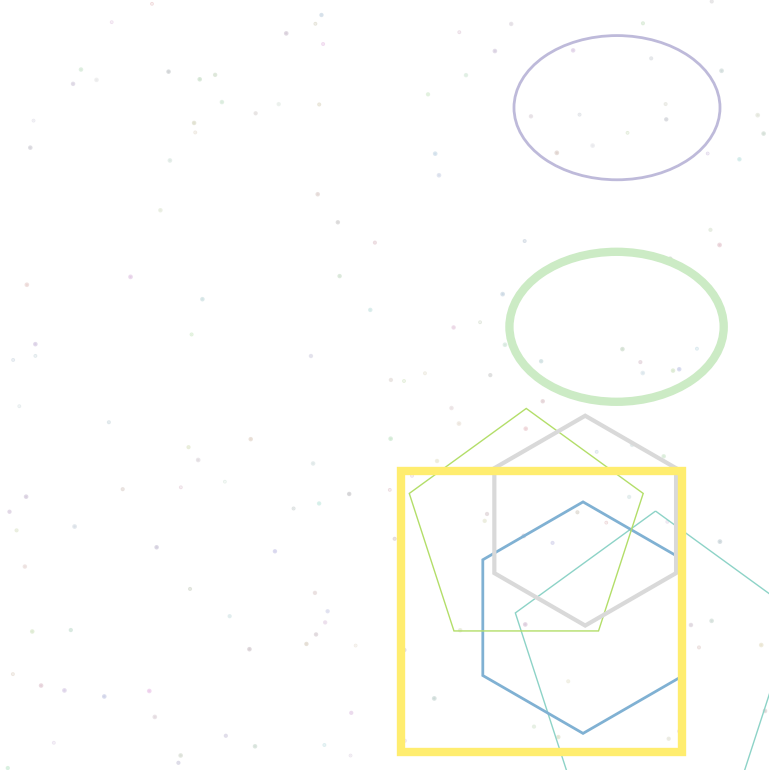[{"shape": "pentagon", "thickness": 0.5, "radius": 0.96, "center": [0.851, 0.145]}, {"shape": "oval", "thickness": 1, "radius": 0.67, "center": [0.801, 0.86]}, {"shape": "hexagon", "thickness": 1, "radius": 0.75, "center": [0.757, 0.198]}, {"shape": "pentagon", "thickness": 0.5, "radius": 0.8, "center": [0.683, 0.31]}, {"shape": "hexagon", "thickness": 1.5, "radius": 0.68, "center": [0.76, 0.324]}, {"shape": "oval", "thickness": 3, "radius": 0.7, "center": [0.801, 0.576]}, {"shape": "square", "thickness": 3, "radius": 0.91, "center": [0.703, 0.206]}]